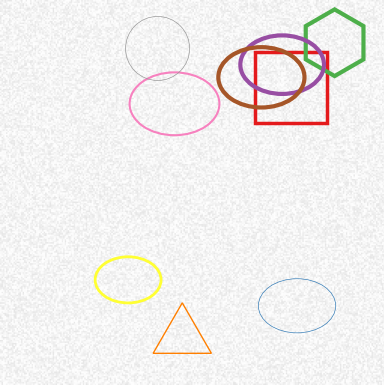[{"shape": "square", "thickness": 2.5, "radius": 0.46, "center": [0.756, 0.773]}, {"shape": "oval", "thickness": 0.5, "radius": 0.5, "center": [0.772, 0.206]}, {"shape": "hexagon", "thickness": 3, "radius": 0.43, "center": [0.869, 0.889]}, {"shape": "oval", "thickness": 3, "radius": 0.54, "center": [0.733, 0.832]}, {"shape": "triangle", "thickness": 1, "radius": 0.44, "center": [0.473, 0.126]}, {"shape": "oval", "thickness": 2, "radius": 0.43, "center": [0.333, 0.273]}, {"shape": "oval", "thickness": 3, "radius": 0.56, "center": [0.679, 0.799]}, {"shape": "oval", "thickness": 1.5, "radius": 0.58, "center": [0.453, 0.73]}, {"shape": "circle", "thickness": 0.5, "radius": 0.42, "center": [0.409, 0.874]}]